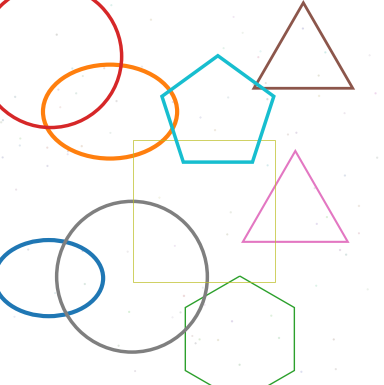[{"shape": "oval", "thickness": 3, "radius": 0.71, "center": [0.127, 0.278]}, {"shape": "oval", "thickness": 3, "radius": 0.87, "center": [0.286, 0.71]}, {"shape": "hexagon", "thickness": 1, "radius": 0.82, "center": [0.623, 0.119]}, {"shape": "circle", "thickness": 2.5, "radius": 0.92, "center": [0.131, 0.853]}, {"shape": "triangle", "thickness": 2, "radius": 0.74, "center": [0.788, 0.845]}, {"shape": "triangle", "thickness": 1.5, "radius": 0.79, "center": [0.767, 0.451]}, {"shape": "circle", "thickness": 2.5, "radius": 0.98, "center": [0.343, 0.281]}, {"shape": "square", "thickness": 0.5, "radius": 0.93, "center": [0.53, 0.451]}, {"shape": "pentagon", "thickness": 2.5, "radius": 0.76, "center": [0.566, 0.703]}]